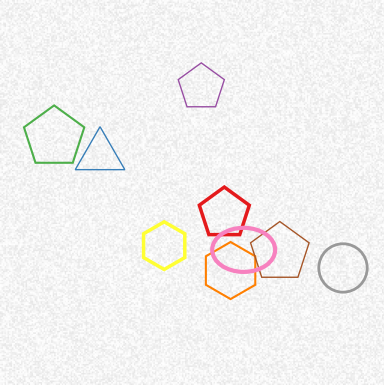[{"shape": "pentagon", "thickness": 2.5, "radius": 0.34, "center": [0.583, 0.446]}, {"shape": "triangle", "thickness": 1, "radius": 0.37, "center": [0.26, 0.597]}, {"shape": "pentagon", "thickness": 1.5, "radius": 0.41, "center": [0.141, 0.644]}, {"shape": "pentagon", "thickness": 1, "radius": 0.32, "center": [0.523, 0.774]}, {"shape": "hexagon", "thickness": 1.5, "radius": 0.37, "center": [0.599, 0.297]}, {"shape": "hexagon", "thickness": 2.5, "radius": 0.31, "center": [0.426, 0.362]}, {"shape": "pentagon", "thickness": 1, "radius": 0.4, "center": [0.727, 0.345]}, {"shape": "oval", "thickness": 3, "radius": 0.41, "center": [0.633, 0.351]}, {"shape": "circle", "thickness": 2, "radius": 0.31, "center": [0.891, 0.304]}]